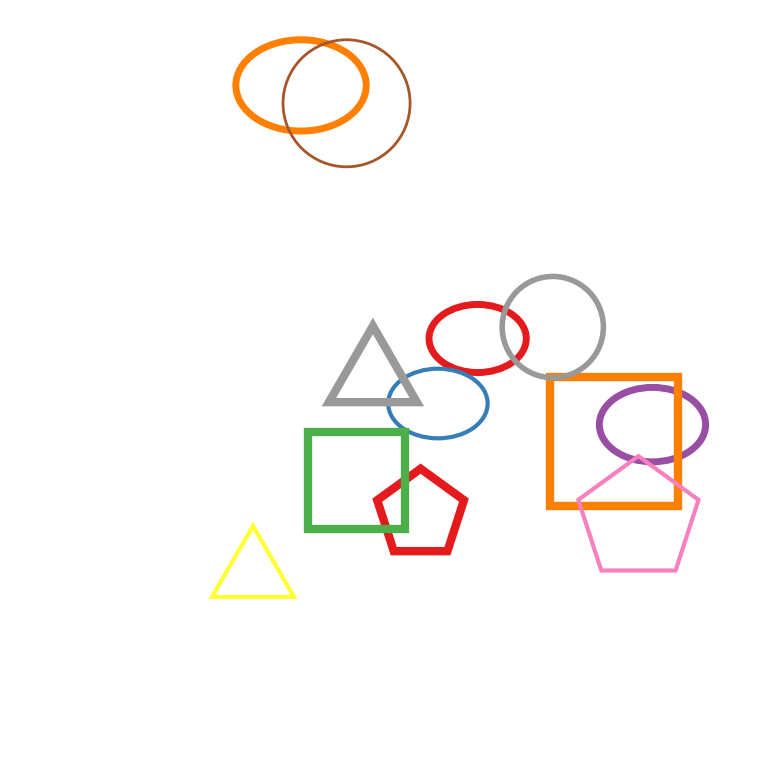[{"shape": "oval", "thickness": 2.5, "radius": 0.32, "center": [0.62, 0.56]}, {"shape": "pentagon", "thickness": 3, "radius": 0.3, "center": [0.546, 0.332]}, {"shape": "oval", "thickness": 1.5, "radius": 0.32, "center": [0.569, 0.476]}, {"shape": "square", "thickness": 3, "radius": 0.31, "center": [0.463, 0.376]}, {"shape": "oval", "thickness": 2.5, "radius": 0.35, "center": [0.847, 0.449]}, {"shape": "oval", "thickness": 2.5, "radius": 0.42, "center": [0.391, 0.889]}, {"shape": "square", "thickness": 3, "radius": 0.42, "center": [0.798, 0.427]}, {"shape": "triangle", "thickness": 1.5, "radius": 0.31, "center": [0.329, 0.256]}, {"shape": "circle", "thickness": 1, "radius": 0.41, "center": [0.45, 0.866]}, {"shape": "pentagon", "thickness": 1.5, "radius": 0.41, "center": [0.829, 0.326]}, {"shape": "triangle", "thickness": 3, "radius": 0.33, "center": [0.484, 0.511]}, {"shape": "circle", "thickness": 2, "radius": 0.33, "center": [0.718, 0.575]}]